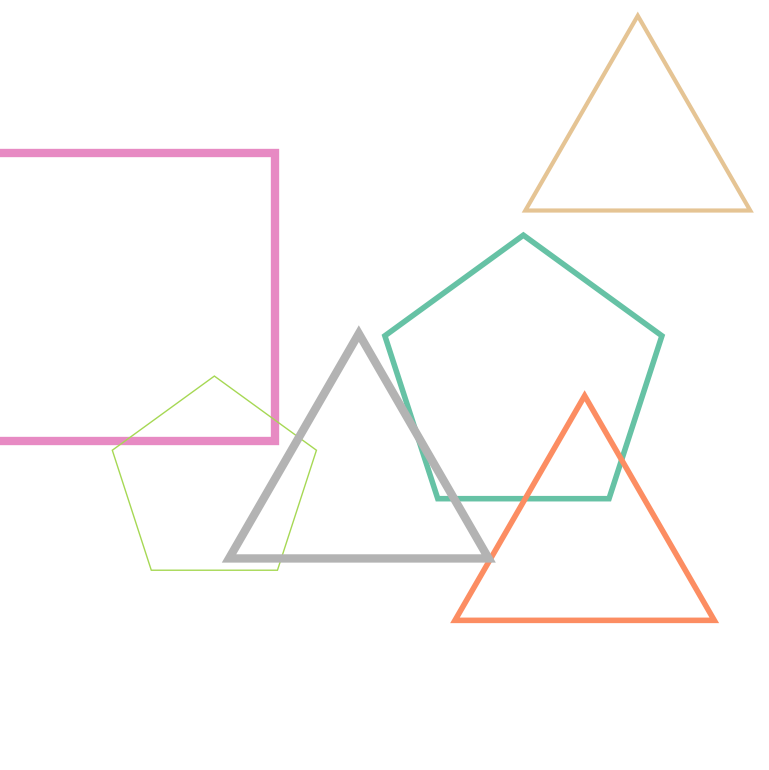[{"shape": "pentagon", "thickness": 2, "radius": 0.95, "center": [0.68, 0.505]}, {"shape": "triangle", "thickness": 2, "radius": 0.97, "center": [0.759, 0.292]}, {"shape": "square", "thickness": 3, "radius": 0.94, "center": [0.17, 0.614]}, {"shape": "pentagon", "thickness": 0.5, "radius": 0.7, "center": [0.278, 0.372]}, {"shape": "triangle", "thickness": 1.5, "radius": 0.84, "center": [0.828, 0.811]}, {"shape": "triangle", "thickness": 3, "radius": 0.97, "center": [0.466, 0.372]}]